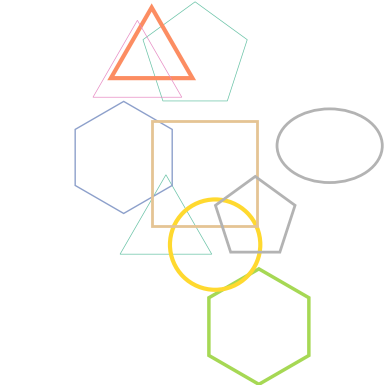[{"shape": "pentagon", "thickness": 0.5, "radius": 0.71, "center": [0.507, 0.853]}, {"shape": "triangle", "thickness": 0.5, "radius": 0.69, "center": [0.431, 0.409]}, {"shape": "triangle", "thickness": 3, "radius": 0.61, "center": [0.394, 0.858]}, {"shape": "hexagon", "thickness": 1, "radius": 0.73, "center": [0.321, 0.591]}, {"shape": "triangle", "thickness": 0.5, "radius": 0.67, "center": [0.357, 0.814]}, {"shape": "hexagon", "thickness": 2.5, "radius": 0.75, "center": [0.672, 0.152]}, {"shape": "circle", "thickness": 3, "radius": 0.59, "center": [0.559, 0.365]}, {"shape": "square", "thickness": 2, "radius": 0.68, "center": [0.531, 0.549]}, {"shape": "pentagon", "thickness": 2, "radius": 0.54, "center": [0.663, 0.433]}, {"shape": "oval", "thickness": 2, "radius": 0.68, "center": [0.856, 0.622]}]